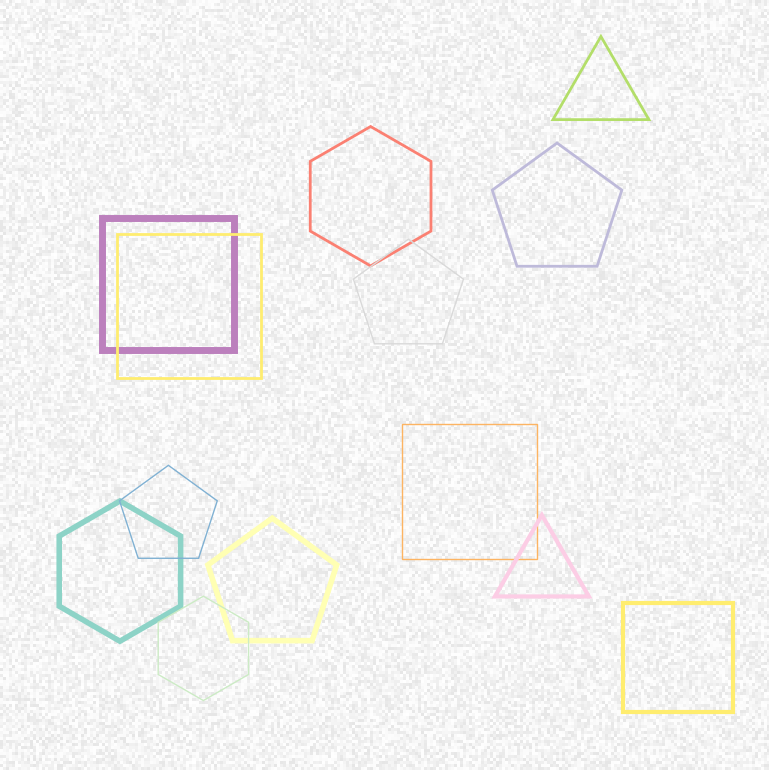[{"shape": "hexagon", "thickness": 2, "radius": 0.46, "center": [0.156, 0.258]}, {"shape": "pentagon", "thickness": 2, "radius": 0.44, "center": [0.354, 0.239]}, {"shape": "pentagon", "thickness": 1, "radius": 0.44, "center": [0.723, 0.726]}, {"shape": "hexagon", "thickness": 1, "radius": 0.45, "center": [0.481, 0.745]}, {"shape": "pentagon", "thickness": 0.5, "radius": 0.33, "center": [0.219, 0.329]}, {"shape": "square", "thickness": 0.5, "radius": 0.44, "center": [0.61, 0.362]}, {"shape": "triangle", "thickness": 1, "radius": 0.36, "center": [0.78, 0.881]}, {"shape": "triangle", "thickness": 1.5, "radius": 0.35, "center": [0.704, 0.261]}, {"shape": "pentagon", "thickness": 0.5, "radius": 0.38, "center": [0.53, 0.614]}, {"shape": "square", "thickness": 2.5, "radius": 0.43, "center": [0.218, 0.631]}, {"shape": "hexagon", "thickness": 0.5, "radius": 0.34, "center": [0.264, 0.158]}, {"shape": "square", "thickness": 1.5, "radius": 0.36, "center": [0.881, 0.146]}, {"shape": "square", "thickness": 1, "radius": 0.47, "center": [0.245, 0.603]}]